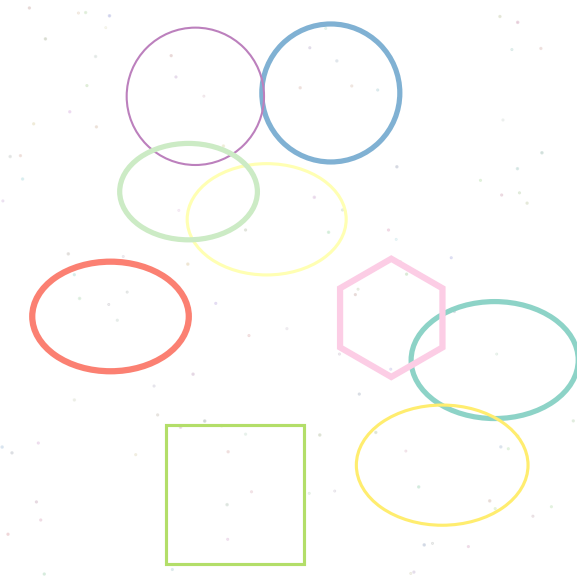[{"shape": "oval", "thickness": 2.5, "radius": 0.72, "center": [0.857, 0.376]}, {"shape": "oval", "thickness": 1.5, "radius": 0.69, "center": [0.462, 0.619]}, {"shape": "oval", "thickness": 3, "radius": 0.68, "center": [0.191, 0.451]}, {"shape": "circle", "thickness": 2.5, "radius": 0.6, "center": [0.573, 0.838]}, {"shape": "square", "thickness": 1.5, "radius": 0.6, "center": [0.407, 0.143]}, {"shape": "hexagon", "thickness": 3, "radius": 0.51, "center": [0.678, 0.449]}, {"shape": "circle", "thickness": 1, "radius": 0.59, "center": [0.338, 0.832]}, {"shape": "oval", "thickness": 2.5, "radius": 0.6, "center": [0.326, 0.667]}, {"shape": "oval", "thickness": 1.5, "radius": 0.74, "center": [0.766, 0.194]}]